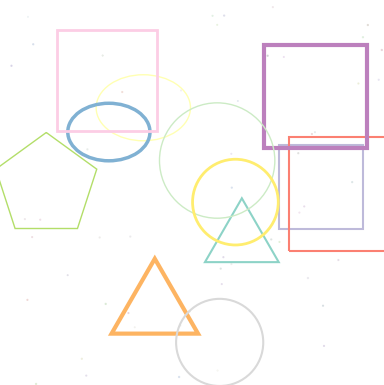[{"shape": "triangle", "thickness": 1.5, "radius": 0.55, "center": [0.628, 0.374]}, {"shape": "oval", "thickness": 1, "radius": 0.61, "center": [0.372, 0.72]}, {"shape": "square", "thickness": 1.5, "radius": 0.55, "center": [0.833, 0.513]}, {"shape": "square", "thickness": 1.5, "radius": 0.74, "center": [0.898, 0.496]}, {"shape": "oval", "thickness": 2.5, "radius": 0.53, "center": [0.283, 0.657]}, {"shape": "triangle", "thickness": 3, "radius": 0.65, "center": [0.402, 0.198]}, {"shape": "pentagon", "thickness": 1, "radius": 0.69, "center": [0.12, 0.518]}, {"shape": "square", "thickness": 2, "radius": 0.65, "center": [0.278, 0.791]}, {"shape": "circle", "thickness": 1.5, "radius": 0.57, "center": [0.571, 0.111]}, {"shape": "square", "thickness": 3, "radius": 0.67, "center": [0.819, 0.75]}, {"shape": "circle", "thickness": 1, "radius": 0.75, "center": [0.564, 0.583]}, {"shape": "circle", "thickness": 2, "radius": 0.56, "center": [0.611, 0.475]}]